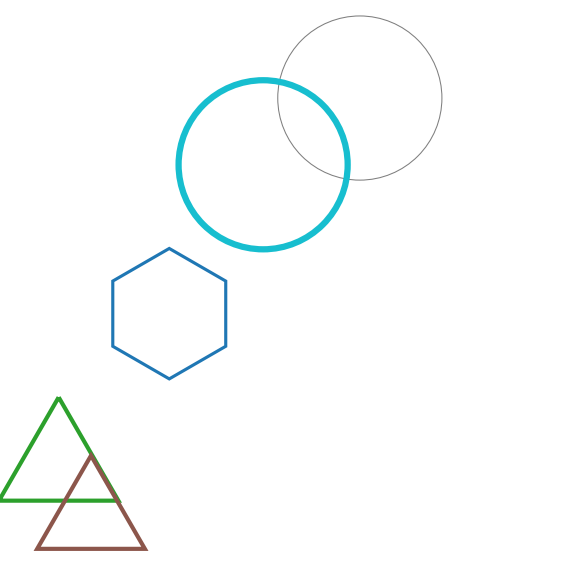[{"shape": "hexagon", "thickness": 1.5, "radius": 0.56, "center": [0.293, 0.456]}, {"shape": "triangle", "thickness": 2, "radius": 0.6, "center": [0.102, 0.192]}, {"shape": "triangle", "thickness": 2, "radius": 0.54, "center": [0.158, 0.103]}, {"shape": "circle", "thickness": 0.5, "radius": 0.71, "center": [0.623, 0.829]}, {"shape": "circle", "thickness": 3, "radius": 0.73, "center": [0.456, 0.714]}]